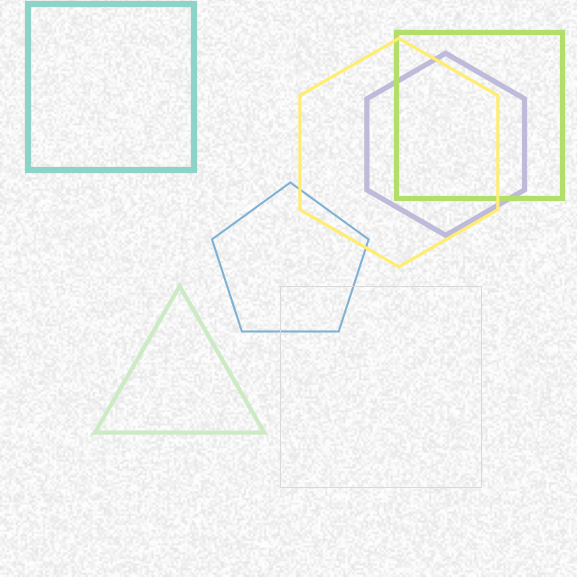[{"shape": "square", "thickness": 3, "radius": 0.72, "center": [0.192, 0.849]}, {"shape": "hexagon", "thickness": 2.5, "radius": 0.79, "center": [0.772, 0.749]}, {"shape": "pentagon", "thickness": 1, "radius": 0.71, "center": [0.503, 0.541]}, {"shape": "square", "thickness": 2.5, "radius": 0.72, "center": [0.83, 0.8]}, {"shape": "square", "thickness": 0.5, "radius": 0.87, "center": [0.659, 0.33]}, {"shape": "triangle", "thickness": 2, "radius": 0.85, "center": [0.311, 0.335]}, {"shape": "hexagon", "thickness": 1.5, "radius": 0.99, "center": [0.691, 0.735]}]